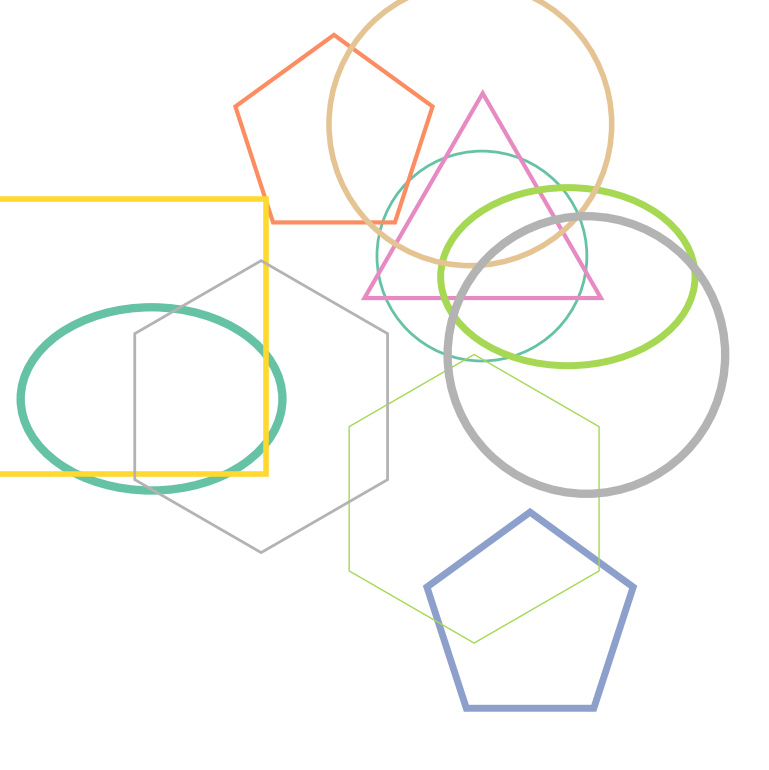[{"shape": "oval", "thickness": 3, "radius": 0.85, "center": [0.197, 0.482]}, {"shape": "circle", "thickness": 1, "radius": 0.68, "center": [0.626, 0.667]}, {"shape": "pentagon", "thickness": 1.5, "radius": 0.67, "center": [0.434, 0.82]}, {"shape": "pentagon", "thickness": 2.5, "radius": 0.7, "center": [0.688, 0.194]}, {"shape": "triangle", "thickness": 1.5, "radius": 0.89, "center": [0.627, 0.702]}, {"shape": "oval", "thickness": 2.5, "radius": 0.83, "center": [0.737, 0.641]}, {"shape": "hexagon", "thickness": 0.5, "radius": 0.94, "center": [0.616, 0.352]}, {"shape": "square", "thickness": 2, "radius": 0.89, "center": [0.167, 0.563]}, {"shape": "circle", "thickness": 2, "radius": 0.92, "center": [0.611, 0.839]}, {"shape": "hexagon", "thickness": 1, "radius": 0.95, "center": [0.339, 0.472]}, {"shape": "circle", "thickness": 3, "radius": 0.9, "center": [0.762, 0.539]}]